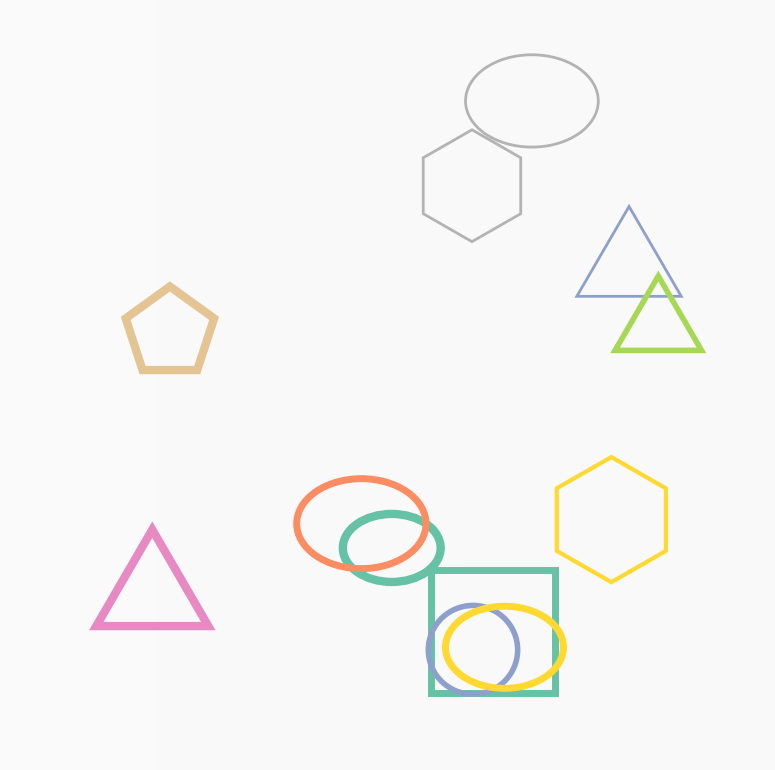[{"shape": "square", "thickness": 2.5, "radius": 0.4, "center": [0.636, 0.18]}, {"shape": "oval", "thickness": 3, "radius": 0.32, "center": [0.505, 0.288]}, {"shape": "oval", "thickness": 2.5, "radius": 0.42, "center": [0.466, 0.32]}, {"shape": "triangle", "thickness": 1, "radius": 0.39, "center": [0.812, 0.654]}, {"shape": "circle", "thickness": 2, "radius": 0.29, "center": [0.61, 0.156]}, {"shape": "triangle", "thickness": 3, "radius": 0.42, "center": [0.197, 0.229]}, {"shape": "triangle", "thickness": 2, "radius": 0.32, "center": [0.849, 0.577]}, {"shape": "hexagon", "thickness": 1.5, "radius": 0.41, "center": [0.789, 0.325]}, {"shape": "oval", "thickness": 2.5, "radius": 0.38, "center": [0.651, 0.159]}, {"shape": "pentagon", "thickness": 3, "radius": 0.3, "center": [0.219, 0.568]}, {"shape": "oval", "thickness": 1, "radius": 0.43, "center": [0.686, 0.869]}, {"shape": "hexagon", "thickness": 1, "radius": 0.36, "center": [0.609, 0.759]}]